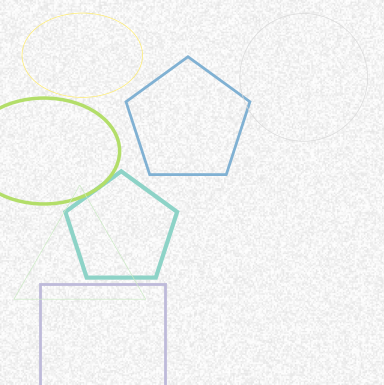[{"shape": "pentagon", "thickness": 3, "radius": 0.76, "center": [0.315, 0.402]}, {"shape": "square", "thickness": 2, "radius": 0.81, "center": [0.267, 0.102]}, {"shape": "pentagon", "thickness": 2, "radius": 0.85, "center": [0.488, 0.683]}, {"shape": "oval", "thickness": 2.5, "radius": 0.98, "center": [0.114, 0.608]}, {"shape": "circle", "thickness": 0.5, "radius": 0.83, "center": [0.789, 0.799]}, {"shape": "triangle", "thickness": 0.5, "radius": 0.99, "center": [0.207, 0.322]}, {"shape": "oval", "thickness": 0.5, "radius": 0.78, "center": [0.214, 0.857]}]